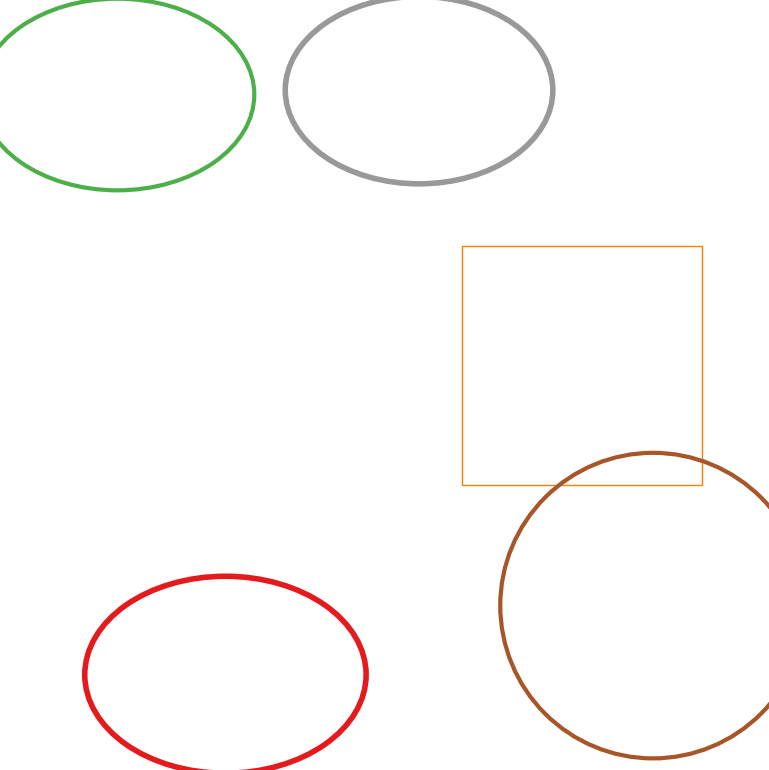[{"shape": "oval", "thickness": 2, "radius": 0.91, "center": [0.293, 0.124]}, {"shape": "oval", "thickness": 1.5, "radius": 0.89, "center": [0.152, 0.877]}, {"shape": "square", "thickness": 0.5, "radius": 0.78, "center": [0.756, 0.526]}, {"shape": "circle", "thickness": 1.5, "radius": 0.99, "center": [0.848, 0.214]}, {"shape": "oval", "thickness": 2, "radius": 0.87, "center": [0.544, 0.883]}]